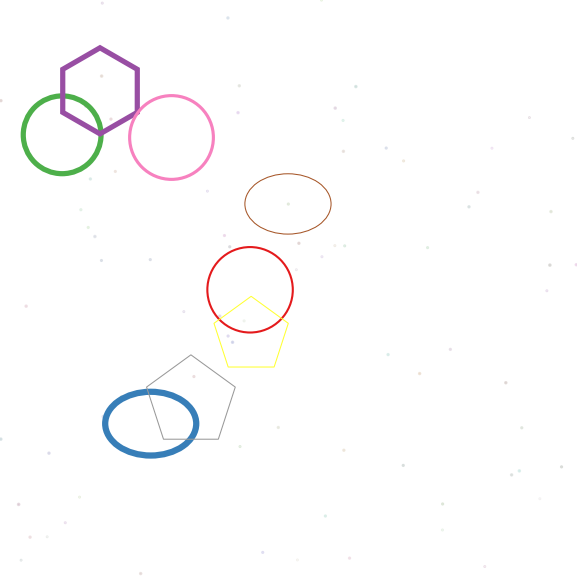[{"shape": "circle", "thickness": 1, "radius": 0.37, "center": [0.433, 0.497]}, {"shape": "oval", "thickness": 3, "radius": 0.39, "center": [0.261, 0.266]}, {"shape": "circle", "thickness": 2.5, "radius": 0.34, "center": [0.108, 0.766]}, {"shape": "hexagon", "thickness": 2.5, "radius": 0.37, "center": [0.173, 0.842]}, {"shape": "pentagon", "thickness": 0.5, "radius": 0.34, "center": [0.435, 0.418]}, {"shape": "oval", "thickness": 0.5, "radius": 0.37, "center": [0.499, 0.646]}, {"shape": "circle", "thickness": 1.5, "radius": 0.36, "center": [0.297, 0.761]}, {"shape": "pentagon", "thickness": 0.5, "radius": 0.4, "center": [0.331, 0.304]}]